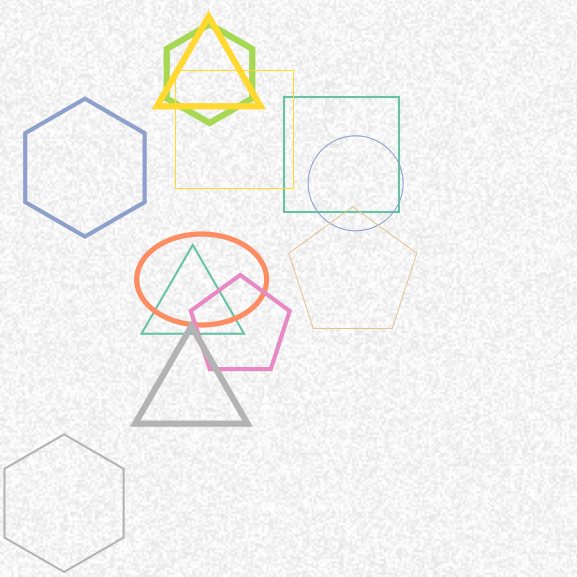[{"shape": "square", "thickness": 1, "radius": 0.5, "center": [0.591, 0.732]}, {"shape": "triangle", "thickness": 1, "radius": 0.51, "center": [0.334, 0.473]}, {"shape": "oval", "thickness": 2.5, "radius": 0.56, "center": [0.349, 0.515]}, {"shape": "hexagon", "thickness": 2, "radius": 0.6, "center": [0.147, 0.709]}, {"shape": "circle", "thickness": 0.5, "radius": 0.41, "center": [0.616, 0.682]}, {"shape": "pentagon", "thickness": 2, "radius": 0.45, "center": [0.416, 0.433]}, {"shape": "hexagon", "thickness": 3, "radius": 0.43, "center": [0.363, 0.872]}, {"shape": "triangle", "thickness": 3, "radius": 0.52, "center": [0.361, 0.867]}, {"shape": "square", "thickness": 0.5, "radius": 0.51, "center": [0.405, 0.775]}, {"shape": "pentagon", "thickness": 0.5, "radius": 0.58, "center": [0.611, 0.525]}, {"shape": "hexagon", "thickness": 1, "radius": 0.6, "center": [0.111, 0.128]}, {"shape": "triangle", "thickness": 3, "radius": 0.56, "center": [0.331, 0.322]}]